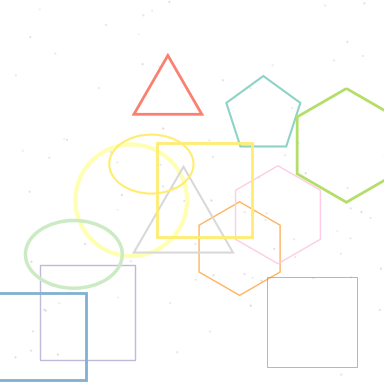[{"shape": "pentagon", "thickness": 1.5, "radius": 0.51, "center": [0.684, 0.701]}, {"shape": "circle", "thickness": 3, "radius": 0.73, "center": [0.341, 0.48]}, {"shape": "square", "thickness": 1, "radius": 0.62, "center": [0.228, 0.189]}, {"shape": "triangle", "thickness": 2, "radius": 0.51, "center": [0.436, 0.754]}, {"shape": "square", "thickness": 2, "radius": 0.57, "center": [0.11, 0.125]}, {"shape": "hexagon", "thickness": 1, "radius": 0.61, "center": [0.622, 0.354]}, {"shape": "hexagon", "thickness": 2, "radius": 0.74, "center": [0.9, 0.622]}, {"shape": "hexagon", "thickness": 1, "radius": 0.64, "center": [0.722, 0.442]}, {"shape": "triangle", "thickness": 1.5, "radius": 0.74, "center": [0.476, 0.418]}, {"shape": "square", "thickness": 0.5, "radius": 0.59, "center": [0.811, 0.164]}, {"shape": "oval", "thickness": 2.5, "radius": 0.63, "center": [0.192, 0.339]}, {"shape": "oval", "thickness": 1.5, "radius": 0.55, "center": [0.393, 0.574]}, {"shape": "square", "thickness": 2, "radius": 0.62, "center": [0.531, 0.506]}]